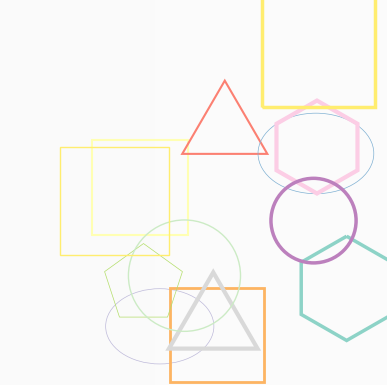[{"shape": "hexagon", "thickness": 2.5, "radius": 0.68, "center": [0.895, 0.251]}, {"shape": "square", "thickness": 1.5, "radius": 0.61, "center": [0.361, 0.512]}, {"shape": "oval", "thickness": 0.5, "radius": 0.7, "center": [0.412, 0.152]}, {"shape": "triangle", "thickness": 1.5, "radius": 0.63, "center": [0.58, 0.664]}, {"shape": "oval", "thickness": 0.5, "radius": 0.75, "center": [0.815, 0.601]}, {"shape": "square", "thickness": 2, "radius": 0.61, "center": [0.561, 0.13]}, {"shape": "pentagon", "thickness": 0.5, "radius": 0.53, "center": [0.37, 0.262]}, {"shape": "hexagon", "thickness": 3, "radius": 0.6, "center": [0.818, 0.618]}, {"shape": "triangle", "thickness": 3, "radius": 0.66, "center": [0.55, 0.161]}, {"shape": "circle", "thickness": 2.5, "radius": 0.55, "center": [0.809, 0.427]}, {"shape": "circle", "thickness": 1, "radius": 0.72, "center": [0.476, 0.284]}, {"shape": "square", "thickness": 2.5, "radius": 0.73, "center": [0.822, 0.867]}, {"shape": "square", "thickness": 1, "radius": 0.7, "center": [0.296, 0.478]}]